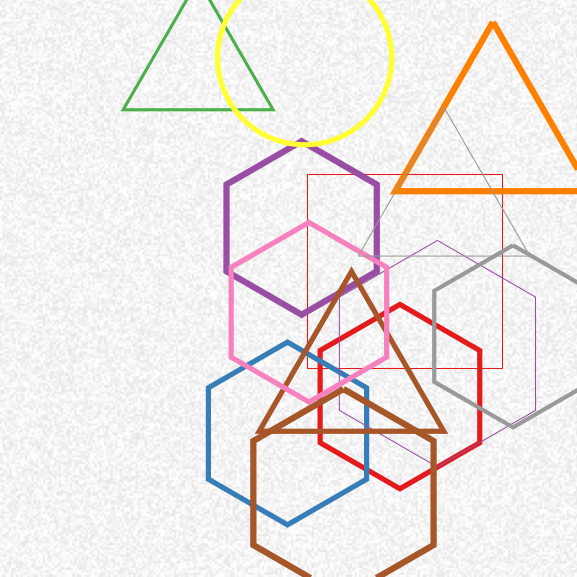[{"shape": "hexagon", "thickness": 2.5, "radius": 0.8, "center": [0.693, 0.312]}, {"shape": "square", "thickness": 0.5, "radius": 0.84, "center": [0.7, 0.529]}, {"shape": "hexagon", "thickness": 2.5, "radius": 0.79, "center": [0.498, 0.248]}, {"shape": "triangle", "thickness": 1.5, "radius": 0.75, "center": [0.343, 0.884]}, {"shape": "hexagon", "thickness": 0.5, "radius": 0.98, "center": [0.757, 0.387]}, {"shape": "hexagon", "thickness": 3, "radius": 0.75, "center": [0.522, 0.604]}, {"shape": "triangle", "thickness": 3, "radius": 0.98, "center": [0.854, 0.766]}, {"shape": "circle", "thickness": 2.5, "radius": 0.75, "center": [0.528, 0.899]}, {"shape": "hexagon", "thickness": 3, "radius": 0.9, "center": [0.595, 0.145]}, {"shape": "triangle", "thickness": 2.5, "radius": 0.92, "center": [0.609, 0.345]}, {"shape": "hexagon", "thickness": 2.5, "radius": 0.78, "center": [0.535, 0.458]}, {"shape": "triangle", "thickness": 0.5, "radius": 0.86, "center": [0.769, 0.641]}, {"shape": "hexagon", "thickness": 2, "radius": 0.79, "center": [0.888, 0.417]}]